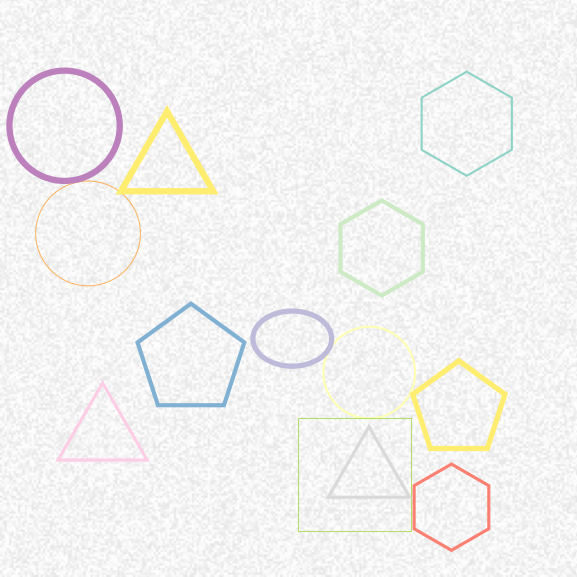[{"shape": "hexagon", "thickness": 1, "radius": 0.45, "center": [0.808, 0.785]}, {"shape": "circle", "thickness": 1, "radius": 0.4, "center": [0.639, 0.354]}, {"shape": "oval", "thickness": 2.5, "radius": 0.34, "center": [0.506, 0.413]}, {"shape": "hexagon", "thickness": 1.5, "radius": 0.37, "center": [0.782, 0.121]}, {"shape": "pentagon", "thickness": 2, "radius": 0.49, "center": [0.331, 0.376]}, {"shape": "circle", "thickness": 0.5, "radius": 0.45, "center": [0.152, 0.595]}, {"shape": "square", "thickness": 0.5, "radius": 0.49, "center": [0.614, 0.177]}, {"shape": "triangle", "thickness": 1.5, "radius": 0.45, "center": [0.178, 0.247]}, {"shape": "triangle", "thickness": 1.5, "radius": 0.41, "center": [0.639, 0.179]}, {"shape": "circle", "thickness": 3, "radius": 0.48, "center": [0.112, 0.781]}, {"shape": "hexagon", "thickness": 2, "radius": 0.41, "center": [0.661, 0.57]}, {"shape": "pentagon", "thickness": 2.5, "radius": 0.42, "center": [0.795, 0.29]}, {"shape": "triangle", "thickness": 3, "radius": 0.46, "center": [0.289, 0.714]}]